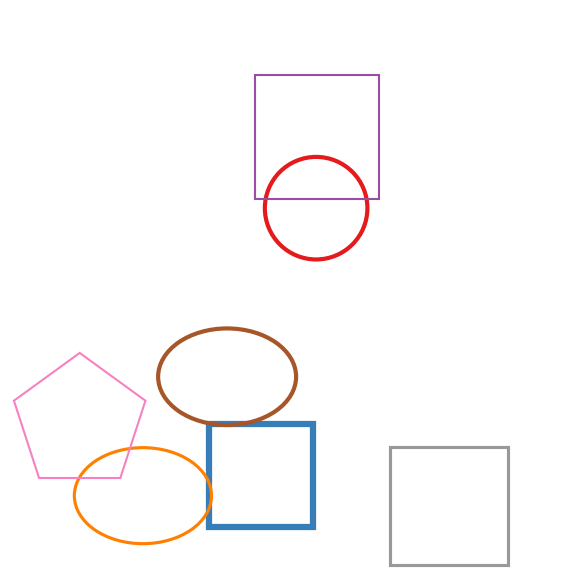[{"shape": "circle", "thickness": 2, "radius": 0.44, "center": [0.547, 0.639]}, {"shape": "square", "thickness": 3, "radius": 0.45, "center": [0.452, 0.176]}, {"shape": "square", "thickness": 1, "radius": 0.54, "center": [0.548, 0.762]}, {"shape": "oval", "thickness": 1.5, "radius": 0.59, "center": [0.247, 0.141]}, {"shape": "oval", "thickness": 2, "radius": 0.6, "center": [0.393, 0.347]}, {"shape": "pentagon", "thickness": 1, "radius": 0.6, "center": [0.138, 0.268]}, {"shape": "square", "thickness": 1.5, "radius": 0.51, "center": [0.778, 0.122]}]